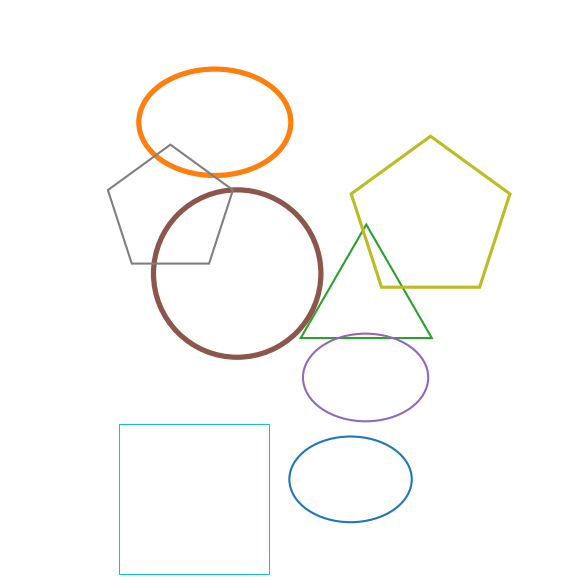[{"shape": "oval", "thickness": 1, "radius": 0.53, "center": [0.607, 0.169]}, {"shape": "oval", "thickness": 2.5, "radius": 0.66, "center": [0.372, 0.787]}, {"shape": "triangle", "thickness": 1, "radius": 0.66, "center": [0.634, 0.479]}, {"shape": "oval", "thickness": 1, "radius": 0.54, "center": [0.633, 0.346]}, {"shape": "circle", "thickness": 2.5, "radius": 0.72, "center": [0.411, 0.525]}, {"shape": "pentagon", "thickness": 1, "radius": 0.57, "center": [0.295, 0.635]}, {"shape": "pentagon", "thickness": 1.5, "radius": 0.72, "center": [0.746, 0.619]}, {"shape": "square", "thickness": 0.5, "radius": 0.65, "center": [0.336, 0.134]}]